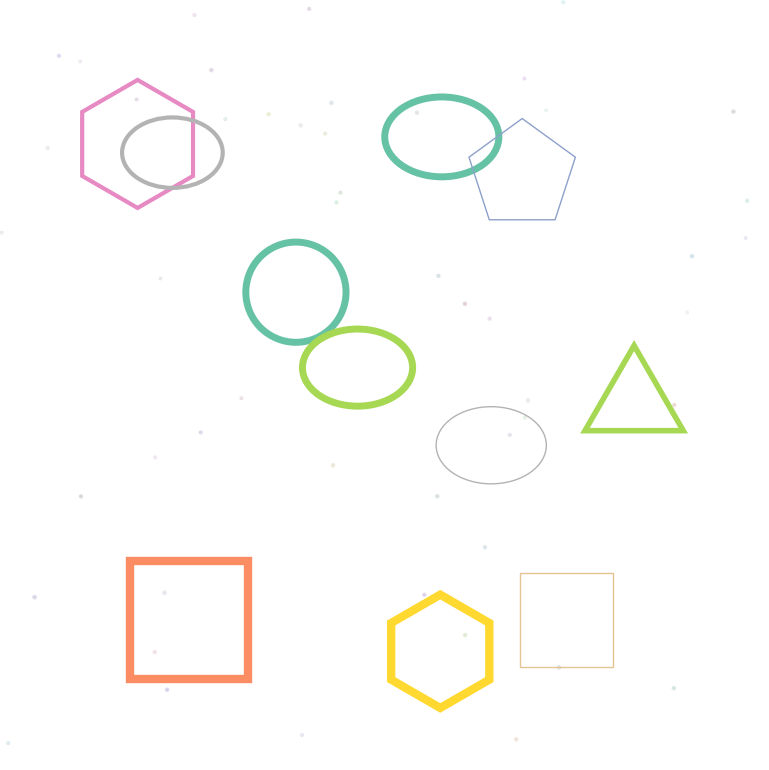[{"shape": "circle", "thickness": 2.5, "radius": 0.33, "center": [0.384, 0.621]}, {"shape": "oval", "thickness": 2.5, "radius": 0.37, "center": [0.574, 0.822]}, {"shape": "square", "thickness": 3, "radius": 0.38, "center": [0.245, 0.195]}, {"shape": "pentagon", "thickness": 0.5, "radius": 0.36, "center": [0.678, 0.773]}, {"shape": "hexagon", "thickness": 1.5, "radius": 0.42, "center": [0.179, 0.813]}, {"shape": "oval", "thickness": 2.5, "radius": 0.36, "center": [0.464, 0.523]}, {"shape": "triangle", "thickness": 2, "radius": 0.37, "center": [0.824, 0.478]}, {"shape": "hexagon", "thickness": 3, "radius": 0.37, "center": [0.572, 0.154]}, {"shape": "square", "thickness": 0.5, "radius": 0.3, "center": [0.735, 0.195]}, {"shape": "oval", "thickness": 0.5, "radius": 0.36, "center": [0.638, 0.422]}, {"shape": "oval", "thickness": 1.5, "radius": 0.33, "center": [0.224, 0.802]}]